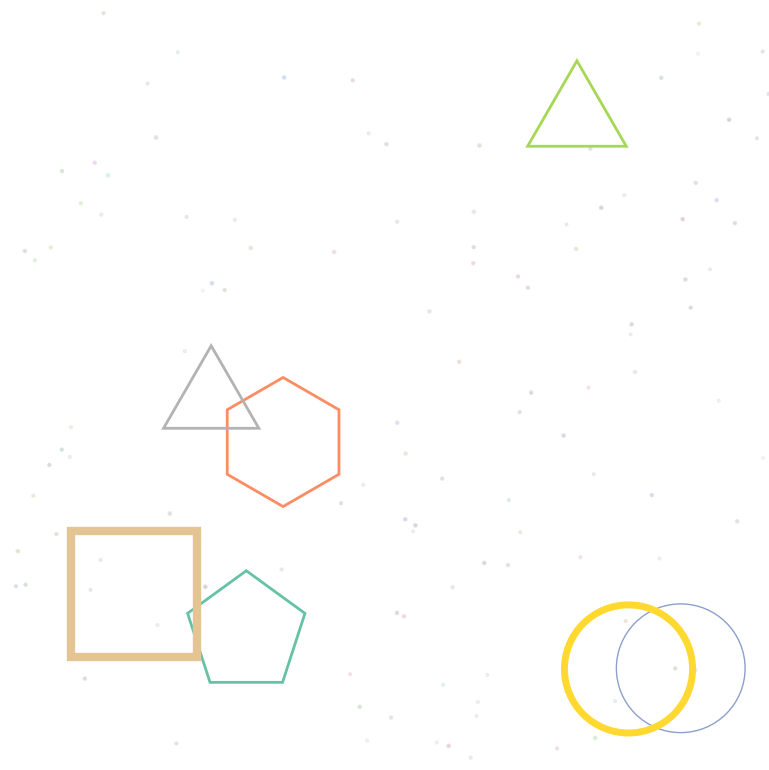[{"shape": "pentagon", "thickness": 1, "radius": 0.4, "center": [0.32, 0.179]}, {"shape": "hexagon", "thickness": 1, "radius": 0.42, "center": [0.368, 0.426]}, {"shape": "circle", "thickness": 0.5, "radius": 0.42, "center": [0.884, 0.132]}, {"shape": "triangle", "thickness": 1, "radius": 0.37, "center": [0.749, 0.847]}, {"shape": "circle", "thickness": 2.5, "radius": 0.42, "center": [0.816, 0.131]}, {"shape": "square", "thickness": 3, "radius": 0.41, "center": [0.174, 0.229]}, {"shape": "triangle", "thickness": 1, "radius": 0.36, "center": [0.274, 0.48]}]